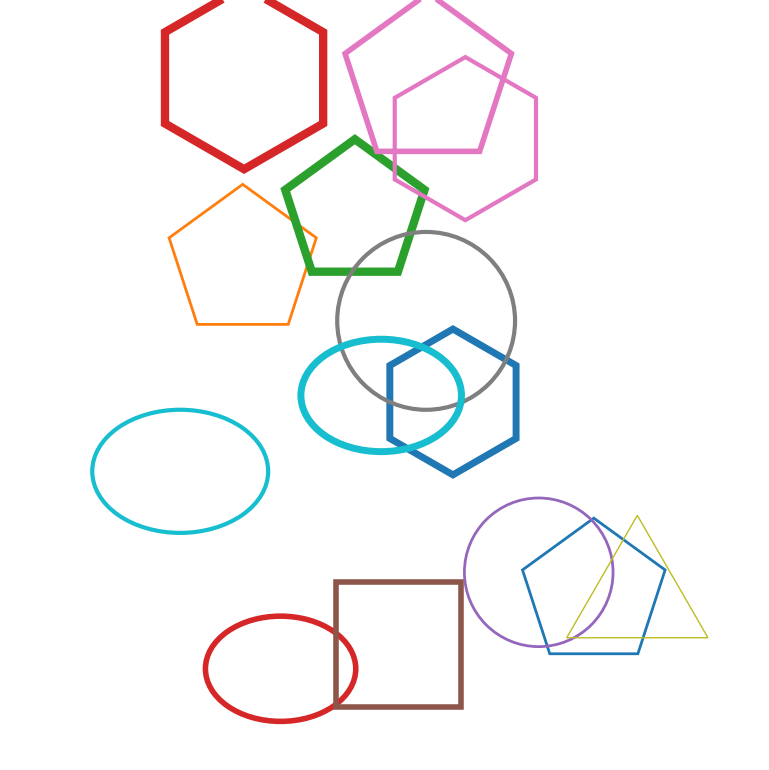[{"shape": "hexagon", "thickness": 2.5, "radius": 0.47, "center": [0.588, 0.478]}, {"shape": "pentagon", "thickness": 1, "radius": 0.49, "center": [0.771, 0.23]}, {"shape": "pentagon", "thickness": 1, "radius": 0.5, "center": [0.315, 0.66]}, {"shape": "pentagon", "thickness": 3, "radius": 0.48, "center": [0.461, 0.724]}, {"shape": "oval", "thickness": 2, "radius": 0.49, "center": [0.364, 0.131]}, {"shape": "hexagon", "thickness": 3, "radius": 0.59, "center": [0.317, 0.899]}, {"shape": "circle", "thickness": 1, "radius": 0.48, "center": [0.7, 0.257]}, {"shape": "square", "thickness": 2, "radius": 0.41, "center": [0.517, 0.163]}, {"shape": "hexagon", "thickness": 1.5, "radius": 0.53, "center": [0.604, 0.82]}, {"shape": "pentagon", "thickness": 2, "radius": 0.57, "center": [0.556, 0.895]}, {"shape": "circle", "thickness": 1.5, "radius": 0.58, "center": [0.553, 0.583]}, {"shape": "triangle", "thickness": 0.5, "radius": 0.53, "center": [0.828, 0.225]}, {"shape": "oval", "thickness": 2.5, "radius": 0.52, "center": [0.495, 0.486]}, {"shape": "oval", "thickness": 1.5, "radius": 0.57, "center": [0.234, 0.388]}]